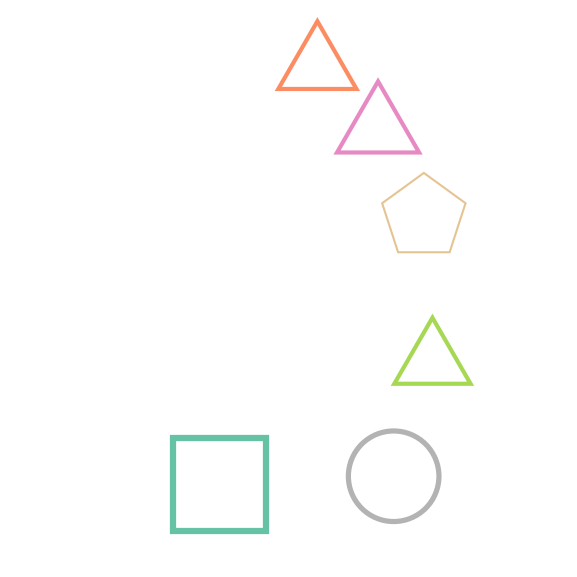[{"shape": "square", "thickness": 3, "radius": 0.4, "center": [0.38, 0.16]}, {"shape": "triangle", "thickness": 2, "radius": 0.39, "center": [0.55, 0.884]}, {"shape": "triangle", "thickness": 2, "radius": 0.41, "center": [0.655, 0.776]}, {"shape": "triangle", "thickness": 2, "radius": 0.38, "center": [0.749, 0.373]}, {"shape": "pentagon", "thickness": 1, "radius": 0.38, "center": [0.734, 0.624]}, {"shape": "circle", "thickness": 2.5, "radius": 0.39, "center": [0.682, 0.174]}]